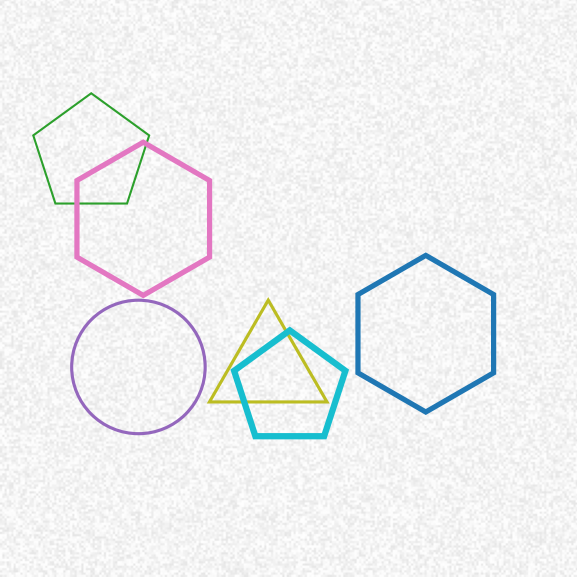[{"shape": "hexagon", "thickness": 2.5, "radius": 0.68, "center": [0.737, 0.421]}, {"shape": "pentagon", "thickness": 1, "radius": 0.53, "center": [0.158, 0.732]}, {"shape": "circle", "thickness": 1.5, "radius": 0.58, "center": [0.24, 0.364]}, {"shape": "hexagon", "thickness": 2.5, "radius": 0.66, "center": [0.248, 0.62]}, {"shape": "triangle", "thickness": 1.5, "radius": 0.59, "center": [0.464, 0.362]}, {"shape": "pentagon", "thickness": 3, "radius": 0.51, "center": [0.502, 0.326]}]